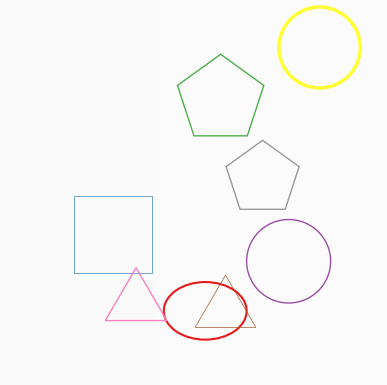[{"shape": "oval", "thickness": 1.5, "radius": 0.53, "center": [0.53, 0.193]}, {"shape": "square", "thickness": 0.5, "radius": 0.5, "center": [0.291, 0.392]}, {"shape": "pentagon", "thickness": 1, "radius": 0.59, "center": [0.569, 0.742]}, {"shape": "circle", "thickness": 1, "radius": 0.54, "center": [0.745, 0.321]}, {"shape": "circle", "thickness": 2.5, "radius": 0.53, "center": [0.825, 0.877]}, {"shape": "triangle", "thickness": 0.5, "radius": 0.45, "center": [0.582, 0.195]}, {"shape": "triangle", "thickness": 1, "radius": 0.46, "center": [0.351, 0.213]}, {"shape": "pentagon", "thickness": 1, "radius": 0.5, "center": [0.678, 0.537]}]